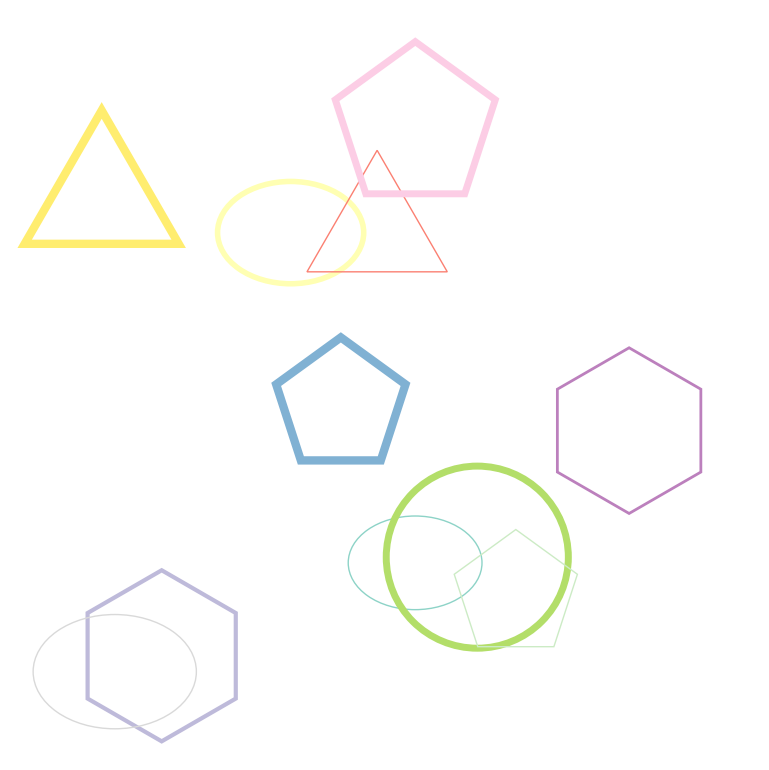[{"shape": "oval", "thickness": 0.5, "radius": 0.43, "center": [0.539, 0.269]}, {"shape": "oval", "thickness": 2, "radius": 0.47, "center": [0.377, 0.698]}, {"shape": "hexagon", "thickness": 1.5, "radius": 0.56, "center": [0.21, 0.148]}, {"shape": "triangle", "thickness": 0.5, "radius": 0.53, "center": [0.49, 0.7]}, {"shape": "pentagon", "thickness": 3, "radius": 0.44, "center": [0.443, 0.474]}, {"shape": "circle", "thickness": 2.5, "radius": 0.59, "center": [0.62, 0.276]}, {"shape": "pentagon", "thickness": 2.5, "radius": 0.55, "center": [0.539, 0.837]}, {"shape": "oval", "thickness": 0.5, "radius": 0.53, "center": [0.149, 0.128]}, {"shape": "hexagon", "thickness": 1, "radius": 0.54, "center": [0.817, 0.441]}, {"shape": "pentagon", "thickness": 0.5, "radius": 0.42, "center": [0.67, 0.228]}, {"shape": "triangle", "thickness": 3, "radius": 0.58, "center": [0.132, 0.741]}]